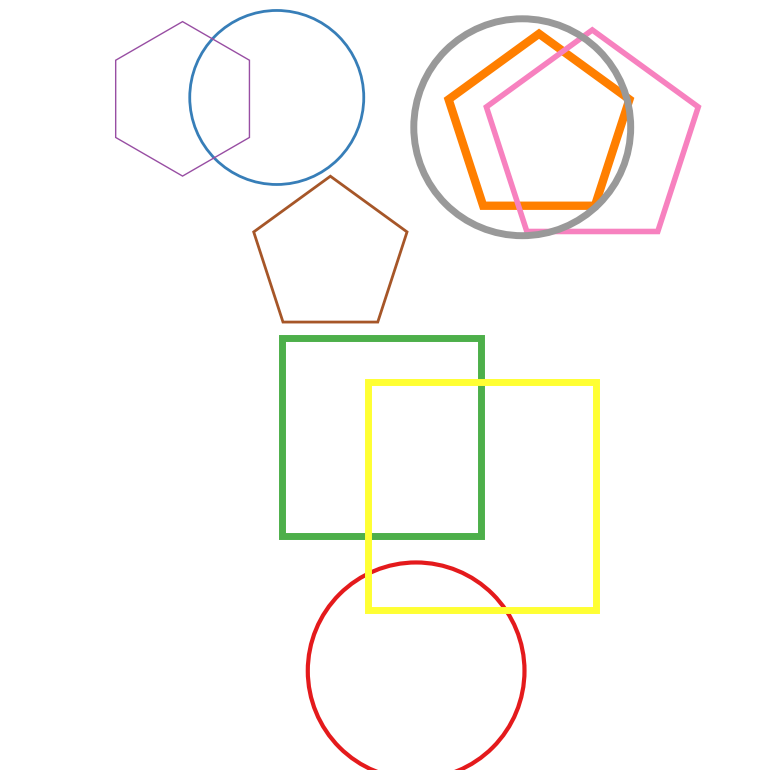[{"shape": "circle", "thickness": 1.5, "radius": 0.7, "center": [0.54, 0.129]}, {"shape": "circle", "thickness": 1, "radius": 0.56, "center": [0.359, 0.873]}, {"shape": "square", "thickness": 2.5, "radius": 0.64, "center": [0.495, 0.433]}, {"shape": "hexagon", "thickness": 0.5, "radius": 0.5, "center": [0.237, 0.872]}, {"shape": "pentagon", "thickness": 3, "radius": 0.62, "center": [0.7, 0.833]}, {"shape": "square", "thickness": 2.5, "radius": 0.74, "center": [0.626, 0.356]}, {"shape": "pentagon", "thickness": 1, "radius": 0.52, "center": [0.429, 0.666]}, {"shape": "pentagon", "thickness": 2, "radius": 0.72, "center": [0.769, 0.816]}, {"shape": "circle", "thickness": 2.5, "radius": 0.7, "center": [0.678, 0.835]}]